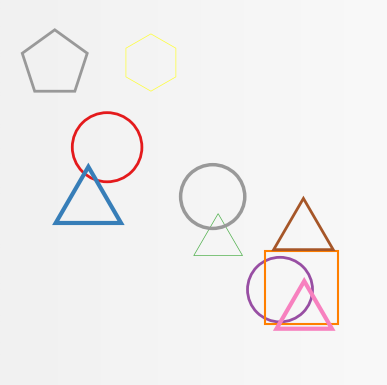[{"shape": "circle", "thickness": 2, "radius": 0.45, "center": [0.276, 0.618]}, {"shape": "triangle", "thickness": 3, "radius": 0.49, "center": [0.228, 0.469]}, {"shape": "triangle", "thickness": 0.5, "radius": 0.36, "center": [0.563, 0.372]}, {"shape": "circle", "thickness": 2, "radius": 0.42, "center": [0.723, 0.248]}, {"shape": "square", "thickness": 1.5, "radius": 0.47, "center": [0.778, 0.253]}, {"shape": "hexagon", "thickness": 0.5, "radius": 0.37, "center": [0.389, 0.838]}, {"shape": "triangle", "thickness": 2, "radius": 0.44, "center": [0.783, 0.396]}, {"shape": "triangle", "thickness": 3, "radius": 0.41, "center": [0.785, 0.187]}, {"shape": "circle", "thickness": 2.5, "radius": 0.41, "center": [0.549, 0.489]}, {"shape": "pentagon", "thickness": 2, "radius": 0.44, "center": [0.141, 0.834]}]